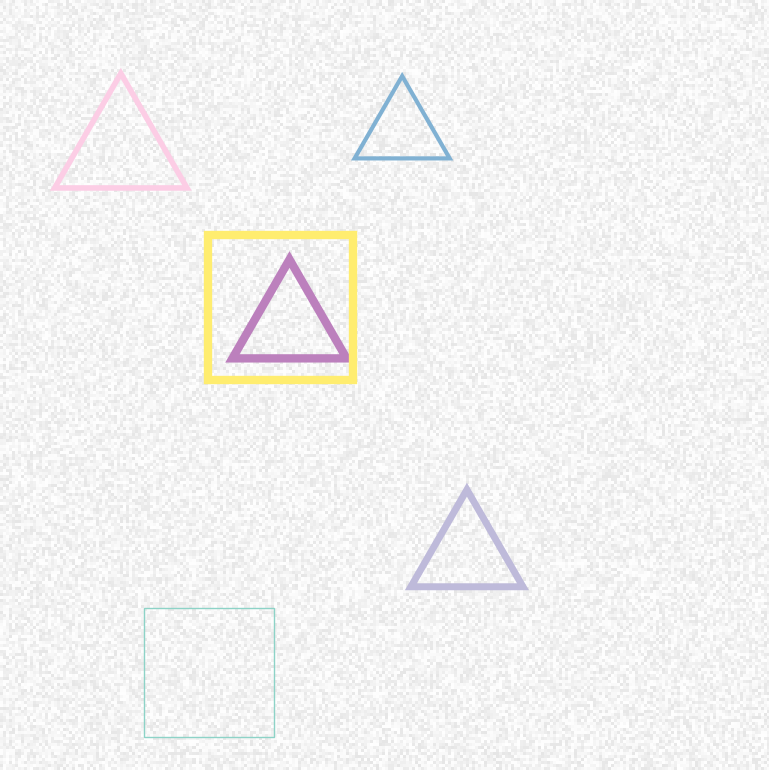[{"shape": "square", "thickness": 0.5, "radius": 0.42, "center": [0.271, 0.127]}, {"shape": "triangle", "thickness": 2.5, "radius": 0.42, "center": [0.606, 0.28]}, {"shape": "triangle", "thickness": 1.5, "radius": 0.36, "center": [0.522, 0.83]}, {"shape": "triangle", "thickness": 2, "radius": 0.5, "center": [0.157, 0.806]}, {"shape": "triangle", "thickness": 3, "radius": 0.43, "center": [0.376, 0.577]}, {"shape": "square", "thickness": 3, "radius": 0.47, "center": [0.364, 0.6]}]